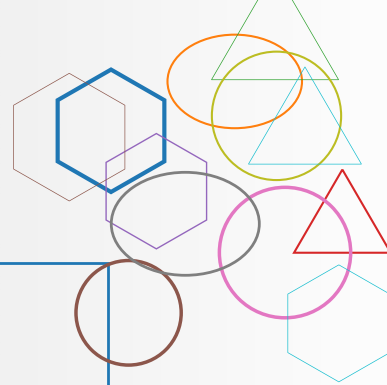[{"shape": "square", "thickness": 2, "radius": 0.88, "center": [0.103, 0.14]}, {"shape": "hexagon", "thickness": 3, "radius": 0.79, "center": [0.286, 0.66]}, {"shape": "oval", "thickness": 1.5, "radius": 0.87, "center": [0.606, 0.788]}, {"shape": "triangle", "thickness": 0.5, "radius": 0.95, "center": [0.71, 0.888]}, {"shape": "triangle", "thickness": 1.5, "radius": 0.72, "center": [0.884, 0.416]}, {"shape": "hexagon", "thickness": 1, "radius": 0.75, "center": [0.403, 0.503]}, {"shape": "hexagon", "thickness": 0.5, "radius": 0.83, "center": [0.179, 0.644]}, {"shape": "circle", "thickness": 2.5, "radius": 0.68, "center": [0.332, 0.188]}, {"shape": "circle", "thickness": 2.5, "radius": 0.85, "center": [0.736, 0.344]}, {"shape": "oval", "thickness": 2, "radius": 0.96, "center": [0.478, 0.419]}, {"shape": "circle", "thickness": 1.5, "radius": 0.83, "center": [0.714, 0.699]}, {"shape": "triangle", "thickness": 0.5, "radius": 0.84, "center": [0.787, 0.658]}, {"shape": "hexagon", "thickness": 0.5, "radius": 0.76, "center": [0.874, 0.16]}]